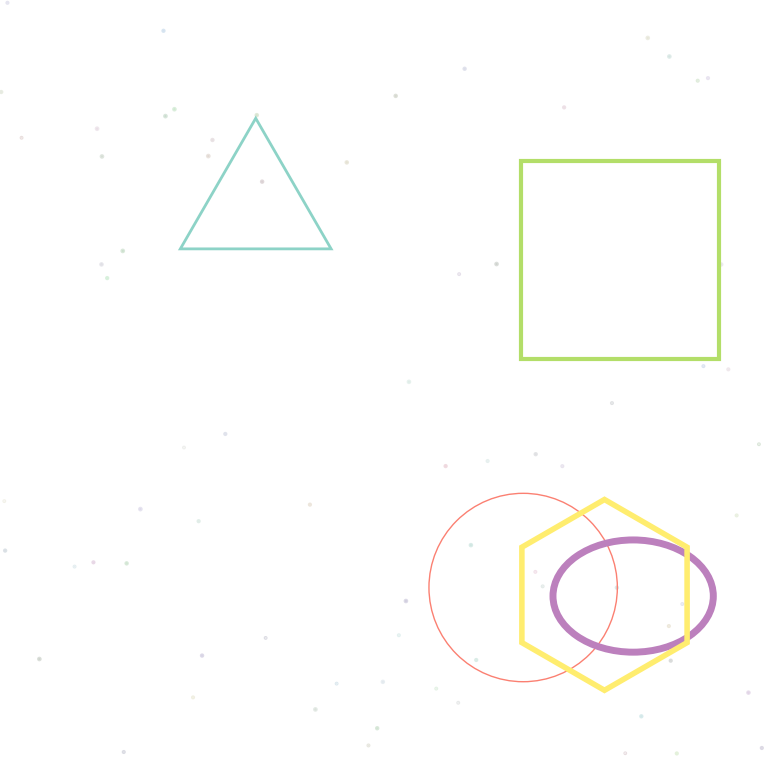[{"shape": "triangle", "thickness": 1, "radius": 0.57, "center": [0.332, 0.733]}, {"shape": "circle", "thickness": 0.5, "radius": 0.61, "center": [0.679, 0.237]}, {"shape": "square", "thickness": 1.5, "radius": 0.64, "center": [0.805, 0.662]}, {"shape": "oval", "thickness": 2.5, "radius": 0.52, "center": [0.822, 0.226]}, {"shape": "hexagon", "thickness": 2, "radius": 0.62, "center": [0.785, 0.227]}]